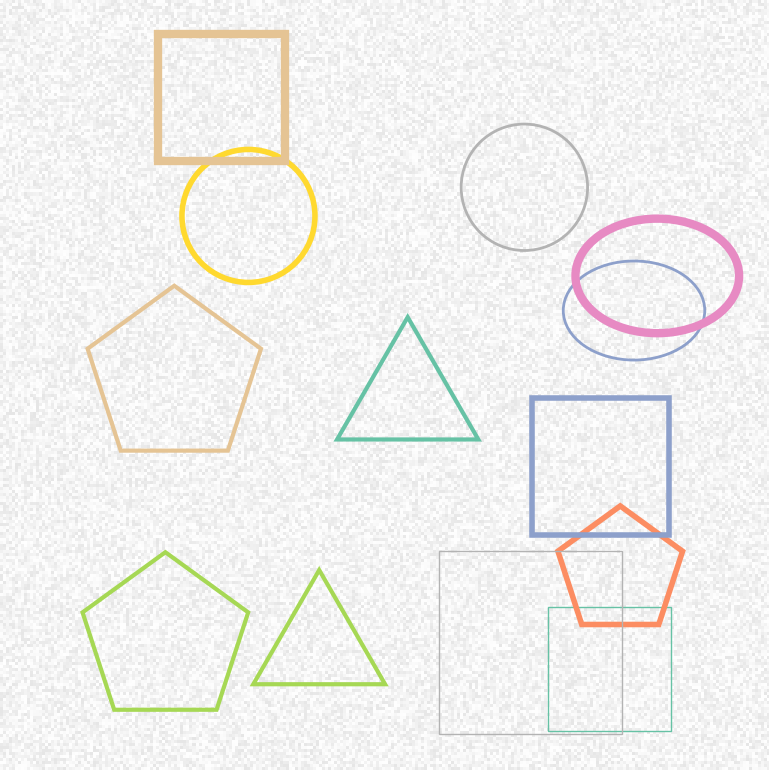[{"shape": "triangle", "thickness": 1.5, "radius": 0.53, "center": [0.529, 0.482]}, {"shape": "square", "thickness": 0.5, "radius": 0.4, "center": [0.791, 0.131]}, {"shape": "pentagon", "thickness": 2, "radius": 0.43, "center": [0.806, 0.258]}, {"shape": "oval", "thickness": 1, "radius": 0.46, "center": [0.823, 0.597]}, {"shape": "square", "thickness": 2, "radius": 0.44, "center": [0.78, 0.394]}, {"shape": "oval", "thickness": 3, "radius": 0.53, "center": [0.854, 0.642]}, {"shape": "triangle", "thickness": 1.5, "radius": 0.49, "center": [0.415, 0.161]}, {"shape": "pentagon", "thickness": 1.5, "radius": 0.57, "center": [0.215, 0.17]}, {"shape": "circle", "thickness": 2, "radius": 0.43, "center": [0.323, 0.72]}, {"shape": "pentagon", "thickness": 1.5, "radius": 0.59, "center": [0.226, 0.511]}, {"shape": "square", "thickness": 3, "radius": 0.41, "center": [0.288, 0.873]}, {"shape": "circle", "thickness": 1, "radius": 0.41, "center": [0.681, 0.757]}, {"shape": "square", "thickness": 0.5, "radius": 0.59, "center": [0.689, 0.166]}]